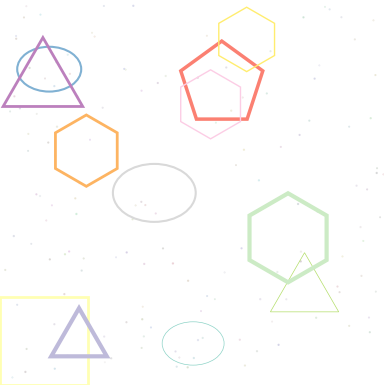[{"shape": "oval", "thickness": 0.5, "radius": 0.4, "center": [0.502, 0.108]}, {"shape": "square", "thickness": 2, "radius": 0.57, "center": [0.115, 0.114]}, {"shape": "triangle", "thickness": 3, "radius": 0.42, "center": [0.205, 0.116]}, {"shape": "pentagon", "thickness": 2.5, "radius": 0.56, "center": [0.576, 0.781]}, {"shape": "oval", "thickness": 1.5, "radius": 0.42, "center": [0.128, 0.82]}, {"shape": "hexagon", "thickness": 2, "radius": 0.46, "center": [0.224, 0.609]}, {"shape": "triangle", "thickness": 0.5, "radius": 0.51, "center": [0.791, 0.241]}, {"shape": "hexagon", "thickness": 1, "radius": 0.45, "center": [0.547, 0.729]}, {"shape": "oval", "thickness": 1.5, "radius": 0.54, "center": [0.401, 0.499]}, {"shape": "triangle", "thickness": 2, "radius": 0.6, "center": [0.111, 0.783]}, {"shape": "hexagon", "thickness": 3, "radius": 0.58, "center": [0.748, 0.382]}, {"shape": "hexagon", "thickness": 1, "radius": 0.42, "center": [0.641, 0.898]}]